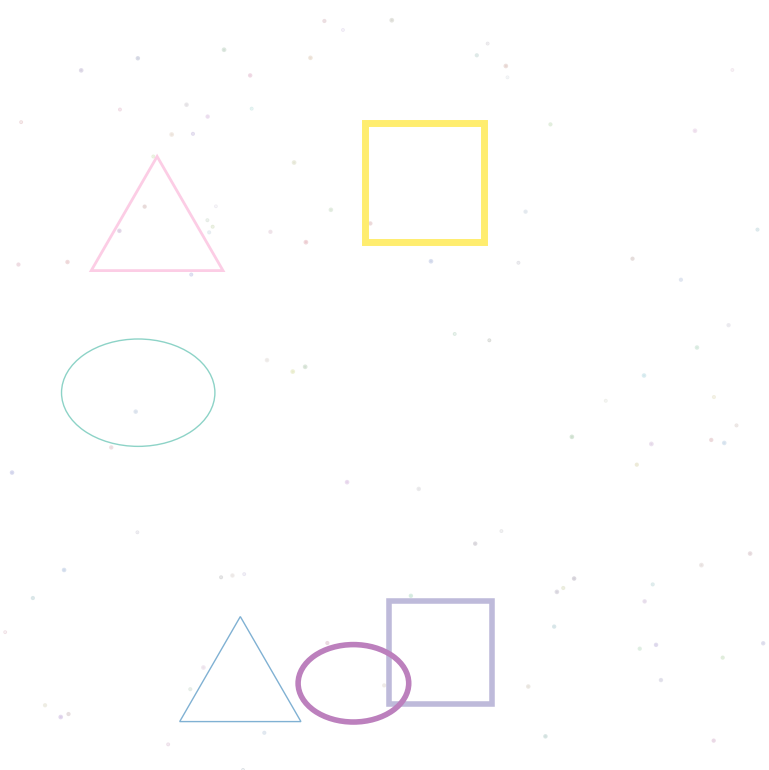[{"shape": "oval", "thickness": 0.5, "radius": 0.5, "center": [0.179, 0.49]}, {"shape": "square", "thickness": 2, "radius": 0.34, "center": [0.572, 0.153]}, {"shape": "triangle", "thickness": 0.5, "radius": 0.45, "center": [0.312, 0.108]}, {"shape": "triangle", "thickness": 1, "radius": 0.49, "center": [0.204, 0.698]}, {"shape": "oval", "thickness": 2, "radius": 0.36, "center": [0.459, 0.113]}, {"shape": "square", "thickness": 2.5, "radius": 0.39, "center": [0.551, 0.763]}]